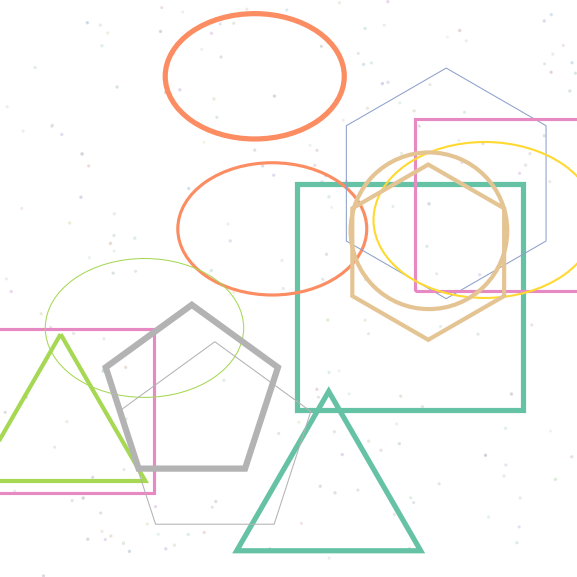[{"shape": "triangle", "thickness": 2.5, "radius": 0.92, "center": [0.569, 0.137]}, {"shape": "square", "thickness": 2.5, "radius": 0.98, "center": [0.71, 0.484]}, {"shape": "oval", "thickness": 1.5, "radius": 0.82, "center": [0.471, 0.603]}, {"shape": "oval", "thickness": 2.5, "radius": 0.78, "center": [0.441, 0.867]}, {"shape": "hexagon", "thickness": 0.5, "radius": 1.0, "center": [0.773, 0.682]}, {"shape": "square", "thickness": 1.5, "radius": 0.71, "center": [0.125, 0.287]}, {"shape": "square", "thickness": 1.5, "radius": 0.74, "center": [0.867, 0.644]}, {"shape": "triangle", "thickness": 2, "radius": 0.85, "center": [0.105, 0.251]}, {"shape": "oval", "thickness": 0.5, "radius": 0.86, "center": [0.25, 0.431]}, {"shape": "oval", "thickness": 1, "radius": 0.96, "center": [0.84, 0.618]}, {"shape": "hexagon", "thickness": 2, "radius": 0.76, "center": [0.742, 0.562]}, {"shape": "circle", "thickness": 2, "radius": 0.68, "center": [0.743, 0.6]}, {"shape": "pentagon", "thickness": 0.5, "radius": 0.87, "center": [0.372, 0.233]}, {"shape": "pentagon", "thickness": 3, "radius": 0.78, "center": [0.332, 0.315]}]